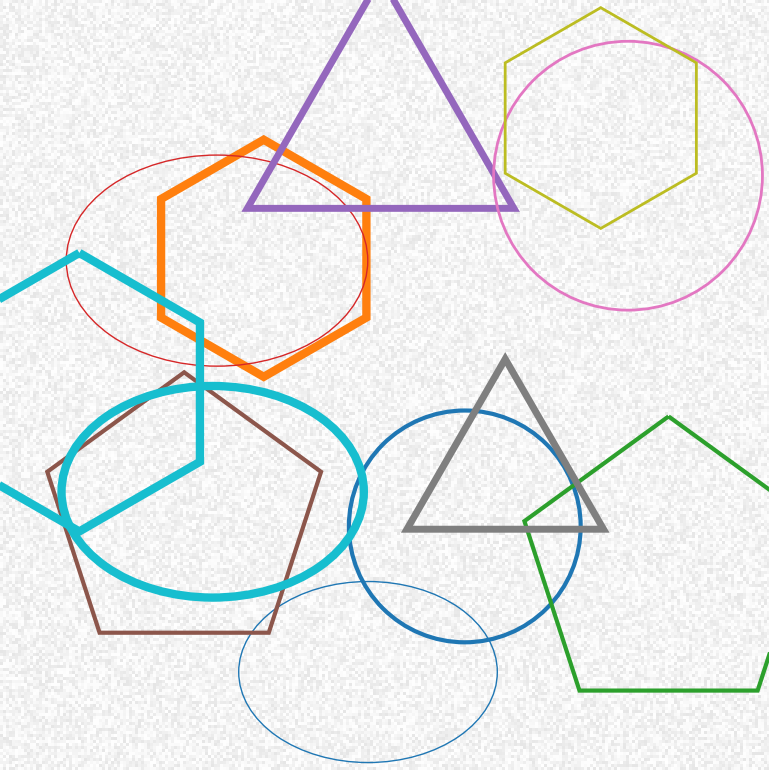[{"shape": "circle", "thickness": 1.5, "radius": 0.75, "center": [0.604, 0.316]}, {"shape": "oval", "thickness": 0.5, "radius": 0.84, "center": [0.478, 0.127]}, {"shape": "hexagon", "thickness": 3, "radius": 0.77, "center": [0.343, 0.665]}, {"shape": "pentagon", "thickness": 1.5, "radius": 0.98, "center": [0.868, 0.262]}, {"shape": "oval", "thickness": 0.5, "radius": 0.98, "center": [0.282, 0.662]}, {"shape": "triangle", "thickness": 2.5, "radius": 1.0, "center": [0.494, 0.829]}, {"shape": "pentagon", "thickness": 1.5, "radius": 0.93, "center": [0.239, 0.33]}, {"shape": "circle", "thickness": 1, "radius": 0.87, "center": [0.816, 0.772]}, {"shape": "triangle", "thickness": 2.5, "radius": 0.74, "center": [0.656, 0.386]}, {"shape": "hexagon", "thickness": 1, "radius": 0.72, "center": [0.78, 0.847]}, {"shape": "oval", "thickness": 3, "radius": 0.98, "center": [0.276, 0.361]}, {"shape": "hexagon", "thickness": 3, "radius": 0.9, "center": [0.103, 0.491]}]